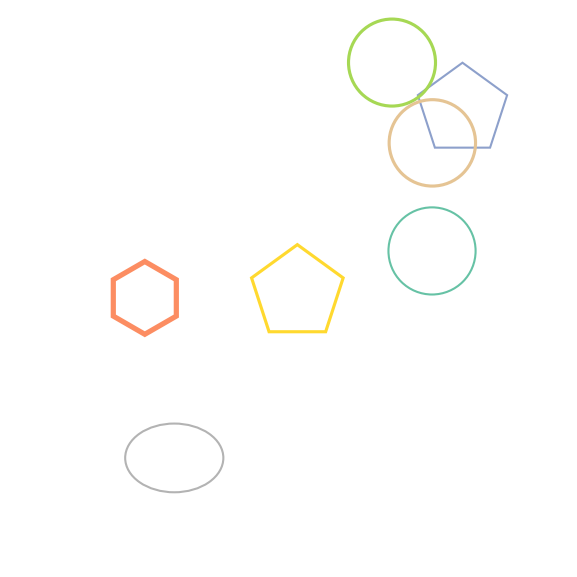[{"shape": "circle", "thickness": 1, "radius": 0.38, "center": [0.748, 0.565]}, {"shape": "hexagon", "thickness": 2.5, "radius": 0.32, "center": [0.251, 0.483]}, {"shape": "pentagon", "thickness": 1, "radius": 0.41, "center": [0.801, 0.809]}, {"shape": "circle", "thickness": 1.5, "radius": 0.38, "center": [0.679, 0.891]}, {"shape": "pentagon", "thickness": 1.5, "radius": 0.42, "center": [0.515, 0.492]}, {"shape": "circle", "thickness": 1.5, "radius": 0.37, "center": [0.749, 0.752]}, {"shape": "oval", "thickness": 1, "radius": 0.42, "center": [0.302, 0.206]}]